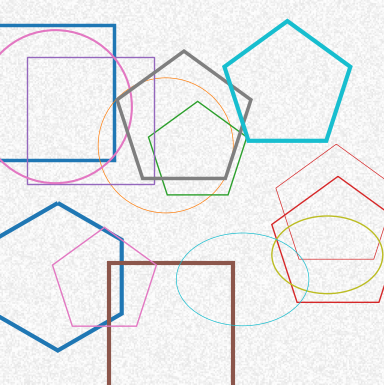[{"shape": "hexagon", "thickness": 3, "radius": 0.96, "center": [0.15, 0.281]}, {"shape": "square", "thickness": 2.5, "radius": 0.88, "center": [0.121, 0.759]}, {"shape": "circle", "thickness": 0.5, "radius": 0.88, "center": [0.43, 0.622]}, {"shape": "pentagon", "thickness": 1, "radius": 0.67, "center": [0.513, 0.602]}, {"shape": "pentagon", "thickness": 0.5, "radius": 0.83, "center": [0.874, 0.46]}, {"shape": "pentagon", "thickness": 1, "radius": 0.9, "center": [0.878, 0.361]}, {"shape": "square", "thickness": 1, "radius": 0.83, "center": [0.236, 0.687]}, {"shape": "square", "thickness": 3, "radius": 0.81, "center": [0.444, 0.156]}, {"shape": "pentagon", "thickness": 1, "radius": 0.71, "center": [0.271, 0.268]}, {"shape": "circle", "thickness": 1.5, "radius": 0.99, "center": [0.144, 0.723]}, {"shape": "pentagon", "thickness": 2.5, "radius": 0.91, "center": [0.478, 0.684]}, {"shape": "oval", "thickness": 1, "radius": 0.72, "center": [0.85, 0.338]}, {"shape": "oval", "thickness": 0.5, "radius": 0.86, "center": [0.63, 0.274]}, {"shape": "pentagon", "thickness": 3, "radius": 0.86, "center": [0.746, 0.773]}]